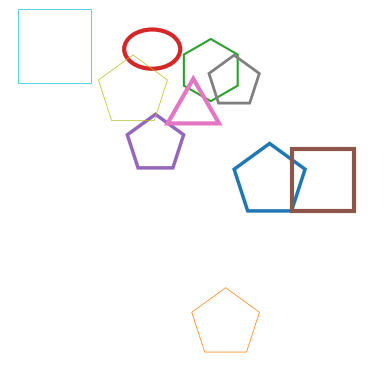[{"shape": "pentagon", "thickness": 2.5, "radius": 0.48, "center": [0.7, 0.531]}, {"shape": "pentagon", "thickness": 0.5, "radius": 0.46, "center": [0.586, 0.16]}, {"shape": "hexagon", "thickness": 1.5, "radius": 0.4, "center": [0.547, 0.818]}, {"shape": "oval", "thickness": 3, "radius": 0.36, "center": [0.395, 0.872]}, {"shape": "pentagon", "thickness": 2.5, "radius": 0.38, "center": [0.404, 0.626]}, {"shape": "square", "thickness": 3, "radius": 0.4, "center": [0.839, 0.533]}, {"shape": "triangle", "thickness": 3, "radius": 0.39, "center": [0.502, 0.718]}, {"shape": "pentagon", "thickness": 2, "radius": 0.34, "center": [0.608, 0.788]}, {"shape": "pentagon", "thickness": 0.5, "radius": 0.47, "center": [0.345, 0.763]}, {"shape": "square", "thickness": 0.5, "radius": 0.48, "center": [0.142, 0.881]}]